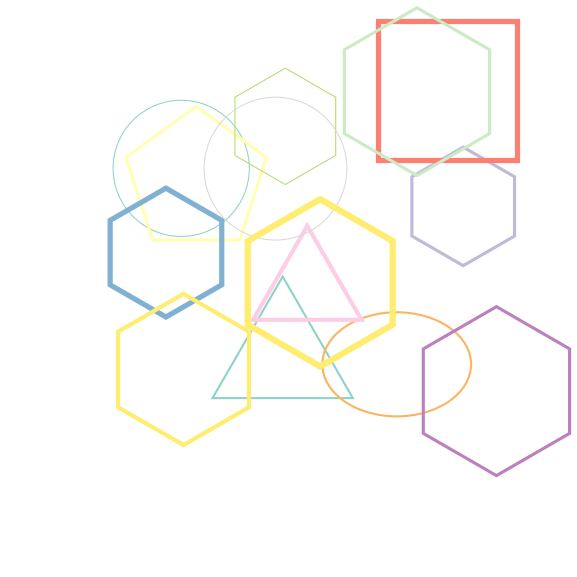[{"shape": "circle", "thickness": 0.5, "radius": 0.59, "center": [0.314, 0.708]}, {"shape": "triangle", "thickness": 1, "radius": 0.7, "center": [0.489, 0.38]}, {"shape": "pentagon", "thickness": 1.5, "radius": 0.64, "center": [0.34, 0.687]}, {"shape": "hexagon", "thickness": 1.5, "radius": 0.51, "center": [0.802, 0.642]}, {"shape": "square", "thickness": 2.5, "radius": 0.6, "center": [0.775, 0.843]}, {"shape": "hexagon", "thickness": 2.5, "radius": 0.56, "center": [0.287, 0.562]}, {"shape": "oval", "thickness": 1, "radius": 0.64, "center": [0.687, 0.368]}, {"shape": "hexagon", "thickness": 0.5, "radius": 0.5, "center": [0.494, 0.78]}, {"shape": "triangle", "thickness": 2, "radius": 0.54, "center": [0.532, 0.5]}, {"shape": "circle", "thickness": 0.5, "radius": 0.62, "center": [0.477, 0.707]}, {"shape": "hexagon", "thickness": 1.5, "radius": 0.73, "center": [0.86, 0.322]}, {"shape": "hexagon", "thickness": 1.5, "radius": 0.73, "center": [0.722, 0.84]}, {"shape": "hexagon", "thickness": 2, "radius": 0.65, "center": [0.318, 0.359]}, {"shape": "hexagon", "thickness": 3, "radius": 0.72, "center": [0.554, 0.509]}]